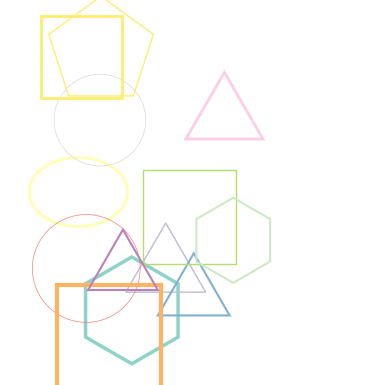[{"shape": "hexagon", "thickness": 2.5, "radius": 0.69, "center": [0.342, 0.194]}, {"shape": "oval", "thickness": 2, "radius": 0.64, "center": [0.204, 0.501]}, {"shape": "triangle", "thickness": 1, "radius": 0.6, "center": [0.43, 0.301]}, {"shape": "circle", "thickness": 0.5, "radius": 0.7, "center": [0.224, 0.303]}, {"shape": "triangle", "thickness": 1.5, "radius": 0.54, "center": [0.503, 0.234]}, {"shape": "square", "thickness": 3, "radius": 0.68, "center": [0.283, 0.124]}, {"shape": "square", "thickness": 1, "radius": 0.61, "center": [0.492, 0.436]}, {"shape": "triangle", "thickness": 2, "radius": 0.58, "center": [0.583, 0.697]}, {"shape": "circle", "thickness": 0.5, "radius": 0.6, "center": [0.259, 0.688]}, {"shape": "triangle", "thickness": 1.5, "radius": 0.52, "center": [0.319, 0.299]}, {"shape": "hexagon", "thickness": 1.5, "radius": 0.55, "center": [0.606, 0.376]}, {"shape": "pentagon", "thickness": 1, "radius": 0.71, "center": [0.262, 0.867]}, {"shape": "square", "thickness": 2, "radius": 0.53, "center": [0.212, 0.853]}]